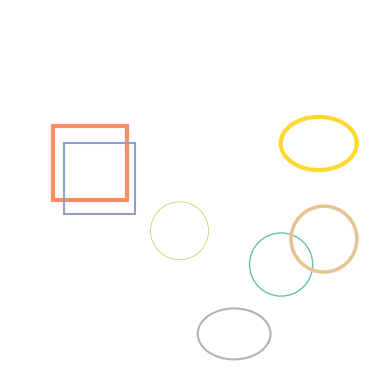[{"shape": "circle", "thickness": 1, "radius": 0.41, "center": [0.73, 0.313]}, {"shape": "square", "thickness": 3, "radius": 0.48, "center": [0.234, 0.576]}, {"shape": "square", "thickness": 1.5, "radius": 0.46, "center": [0.258, 0.537]}, {"shape": "circle", "thickness": 0.5, "radius": 0.38, "center": [0.466, 0.401]}, {"shape": "oval", "thickness": 3, "radius": 0.49, "center": [0.828, 0.627]}, {"shape": "circle", "thickness": 2.5, "radius": 0.43, "center": [0.841, 0.379]}, {"shape": "oval", "thickness": 1.5, "radius": 0.47, "center": [0.608, 0.133]}]